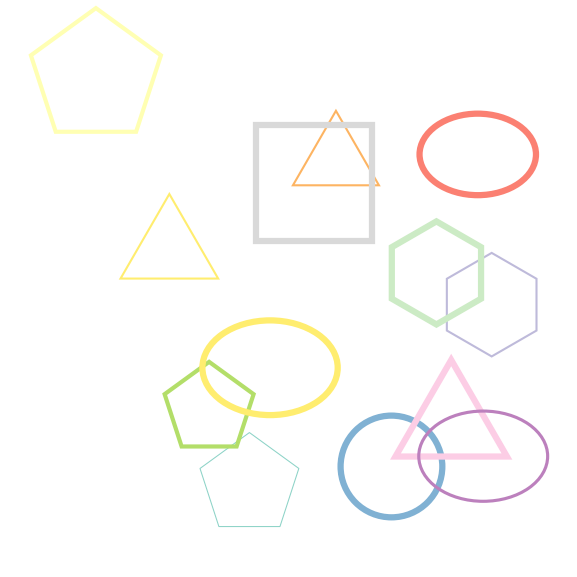[{"shape": "pentagon", "thickness": 0.5, "radius": 0.45, "center": [0.432, 0.16]}, {"shape": "pentagon", "thickness": 2, "radius": 0.59, "center": [0.166, 0.867]}, {"shape": "hexagon", "thickness": 1, "radius": 0.45, "center": [0.851, 0.472]}, {"shape": "oval", "thickness": 3, "radius": 0.5, "center": [0.827, 0.732]}, {"shape": "circle", "thickness": 3, "radius": 0.44, "center": [0.678, 0.191]}, {"shape": "triangle", "thickness": 1, "radius": 0.43, "center": [0.582, 0.721]}, {"shape": "pentagon", "thickness": 2, "radius": 0.41, "center": [0.362, 0.292]}, {"shape": "triangle", "thickness": 3, "radius": 0.56, "center": [0.781, 0.264]}, {"shape": "square", "thickness": 3, "radius": 0.5, "center": [0.544, 0.682]}, {"shape": "oval", "thickness": 1.5, "radius": 0.56, "center": [0.837, 0.209]}, {"shape": "hexagon", "thickness": 3, "radius": 0.45, "center": [0.756, 0.527]}, {"shape": "oval", "thickness": 3, "radius": 0.59, "center": [0.468, 0.362]}, {"shape": "triangle", "thickness": 1, "radius": 0.49, "center": [0.293, 0.566]}]